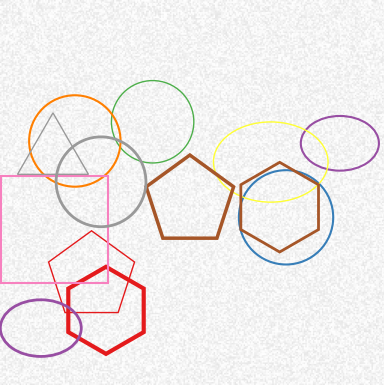[{"shape": "hexagon", "thickness": 3, "radius": 0.57, "center": [0.275, 0.194]}, {"shape": "pentagon", "thickness": 1, "radius": 0.59, "center": [0.238, 0.283]}, {"shape": "circle", "thickness": 1.5, "radius": 0.61, "center": [0.743, 0.435]}, {"shape": "circle", "thickness": 1, "radius": 0.54, "center": [0.396, 0.684]}, {"shape": "oval", "thickness": 1.5, "radius": 0.51, "center": [0.883, 0.628]}, {"shape": "oval", "thickness": 2, "radius": 0.53, "center": [0.106, 0.148]}, {"shape": "circle", "thickness": 1.5, "radius": 0.59, "center": [0.194, 0.634]}, {"shape": "oval", "thickness": 1, "radius": 0.74, "center": [0.703, 0.579]}, {"shape": "hexagon", "thickness": 2, "radius": 0.58, "center": [0.726, 0.462]}, {"shape": "pentagon", "thickness": 2.5, "radius": 0.6, "center": [0.493, 0.478]}, {"shape": "square", "thickness": 1.5, "radius": 0.69, "center": [0.141, 0.404]}, {"shape": "circle", "thickness": 2, "radius": 0.58, "center": [0.262, 0.528]}, {"shape": "triangle", "thickness": 1, "radius": 0.53, "center": [0.138, 0.6]}]